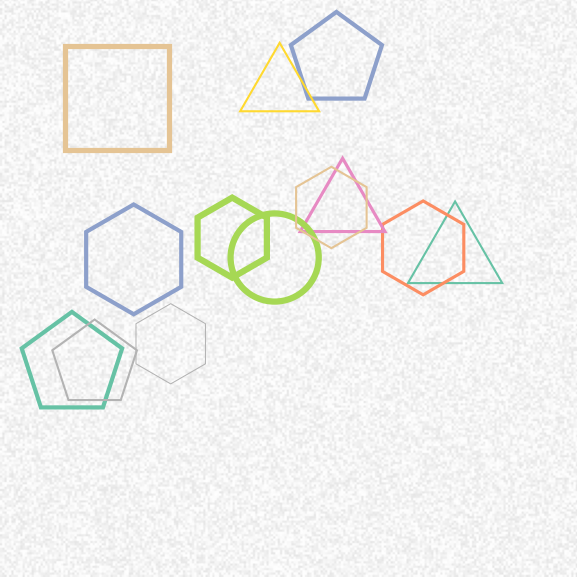[{"shape": "pentagon", "thickness": 2, "radius": 0.46, "center": [0.125, 0.368]}, {"shape": "triangle", "thickness": 1, "radius": 0.47, "center": [0.788, 0.556]}, {"shape": "hexagon", "thickness": 1.5, "radius": 0.41, "center": [0.733, 0.57]}, {"shape": "pentagon", "thickness": 2, "radius": 0.41, "center": [0.583, 0.896]}, {"shape": "hexagon", "thickness": 2, "radius": 0.48, "center": [0.232, 0.55]}, {"shape": "triangle", "thickness": 1.5, "radius": 0.42, "center": [0.593, 0.64]}, {"shape": "hexagon", "thickness": 3, "radius": 0.35, "center": [0.402, 0.588]}, {"shape": "circle", "thickness": 3, "radius": 0.38, "center": [0.476, 0.553]}, {"shape": "triangle", "thickness": 1, "radius": 0.39, "center": [0.484, 0.846]}, {"shape": "square", "thickness": 2.5, "radius": 0.45, "center": [0.202, 0.83]}, {"shape": "hexagon", "thickness": 1, "radius": 0.35, "center": [0.574, 0.64]}, {"shape": "pentagon", "thickness": 1, "radius": 0.39, "center": [0.164, 0.369]}, {"shape": "hexagon", "thickness": 0.5, "radius": 0.35, "center": [0.296, 0.404]}]